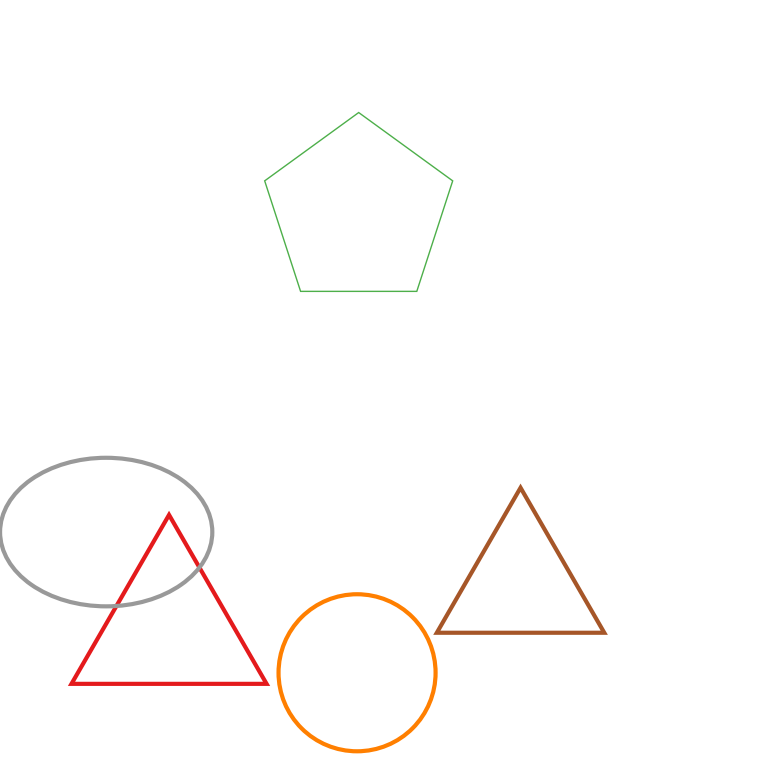[{"shape": "triangle", "thickness": 1.5, "radius": 0.73, "center": [0.22, 0.185]}, {"shape": "pentagon", "thickness": 0.5, "radius": 0.64, "center": [0.466, 0.725]}, {"shape": "circle", "thickness": 1.5, "radius": 0.51, "center": [0.464, 0.126]}, {"shape": "triangle", "thickness": 1.5, "radius": 0.63, "center": [0.676, 0.241]}, {"shape": "oval", "thickness": 1.5, "radius": 0.69, "center": [0.138, 0.309]}]